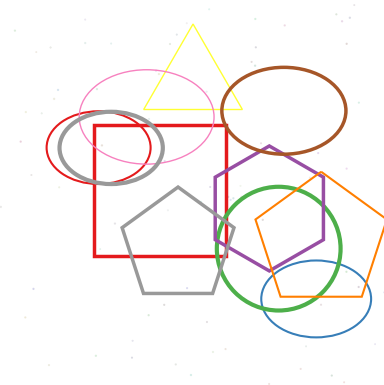[{"shape": "square", "thickness": 2.5, "radius": 0.85, "center": [0.415, 0.506]}, {"shape": "oval", "thickness": 1.5, "radius": 0.68, "center": [0.256, 0.617]}, {"shape": "oval", "thickness": 1.5, "radius": 0.71, "center": [0.821, 0.224]}, {"shape": "circle", "thickness": 3, "radius": 0.8, "center": [0.724, 0.354]}, {"shape": "hexagon", "thickness": 2.5, "radius": 0.81, "center": [0.7, 0.459]}, {"shape": "pentagon", "thickness": 1.5, "radius": 0.9, "center": [0.834, 0.374]}, {"shape": "triangle", "thickness": 1, "radius": 0.74, "center": [0.501, 0.79]}, {"shape": "oval", "thickness": 2.5, "radius": 0.81, "center": [0.737, 0.712]}, {"shape": "oval", "thickness": 1, "radius": 0.88, "center": [0.381, 0.696]}, {"shape": "pentagon", "thickness": 2.5, "radius": 0.76, "center": [0.462, 0.361]}, {"shape": "oval", "thickness": 3, "radius": 0.67, "center": [0.289, 0.616]}]